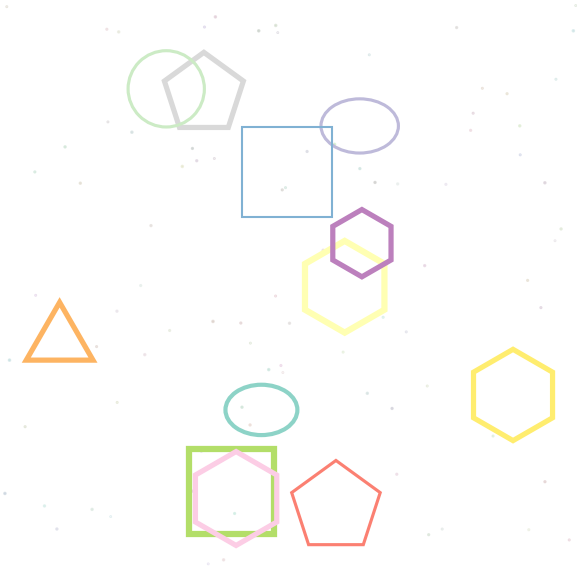[{"shape": "oval", "thickness": 2, "radius": 0.31, "center": [0.453, 0.289]}, {"shape": "hexagon", "thickness": 3, "radius": 0.4, "center": [0.597, 0.503]}, {"shape": "oval", "thickness": 1.5, "radius": 0.34, "center": [0.623, 0.781]}, {"shape": "pentagon", "thickness": 1.5, "radius": 0.4, "center": [0.582, 0.121]}, {"shape": "square", "thickness": 1, "radius": 0.39, "center": [0.497, 0.701]}, {"shape": "triangle", "thickness": 2.5, "radius": 0.33, "center": [0.103, 0.409]}, {"shape": "square", "thickness": 3, "radius": 0.37, "center": [0.401, 0.148]}, {"shape": "hexagon", "thickness": 2.5, "radius": 0.41, "center": [0.409, 0.136]}, {"shape": "pentagon", "thickness": 2.5, "radius": 0.36, "center": [0.353, 0.837]}, {"shape": "hexagon", "thickness": 2.5, "radius": 0.29, "center": [0.627, 0.578]}, {"shape": "circle", "thickness": 1.5, "radius": 0.33, "center": [0.288, 0.845]}, {"shape": "hexagon", "thickness": 2.5, "radius": 0.4, "center": [0.888, 0.315]}]